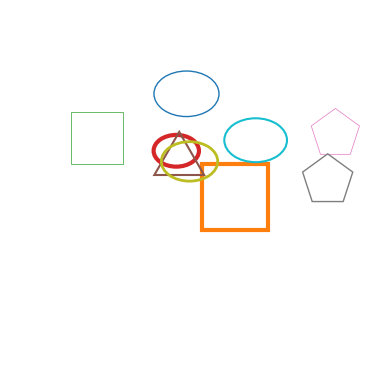[{"shape": "oval", "thickness": 1, "radius": 0.42, "center": [0.484, 0.756]}, {"shape": "square", "thickness": 3, "radius": 0.43, "center": [0.61, 0.489]}, {"shape": "square", "thickness": 0.5, "radius": 0.34, "center": [0.251, 0.641]}, {"shape": "oval", "thickness": 3, "radius": 0.29, "center": [0.458, 0.608]}, {"shape": "triangle", "thickness": 1.5, "radius": 0.37, "center": [0.466, 0.583]}, {"shape": "pentagon", "thickness": 0.5, "radius": 0.33, "center": [0.871, 0.652]}, {"shape": "pentagon", "thickness": 1, "radius": 0.34, "center": [0.851, 0.532]}, {"shape": "oval", "thickness": 2, "radius": 0.37, "center": [0.492, 0.581]}, {"shape": "oval", "thickness": 1.5, "radius": 0.41, "center": [0.664, 0.636]}]